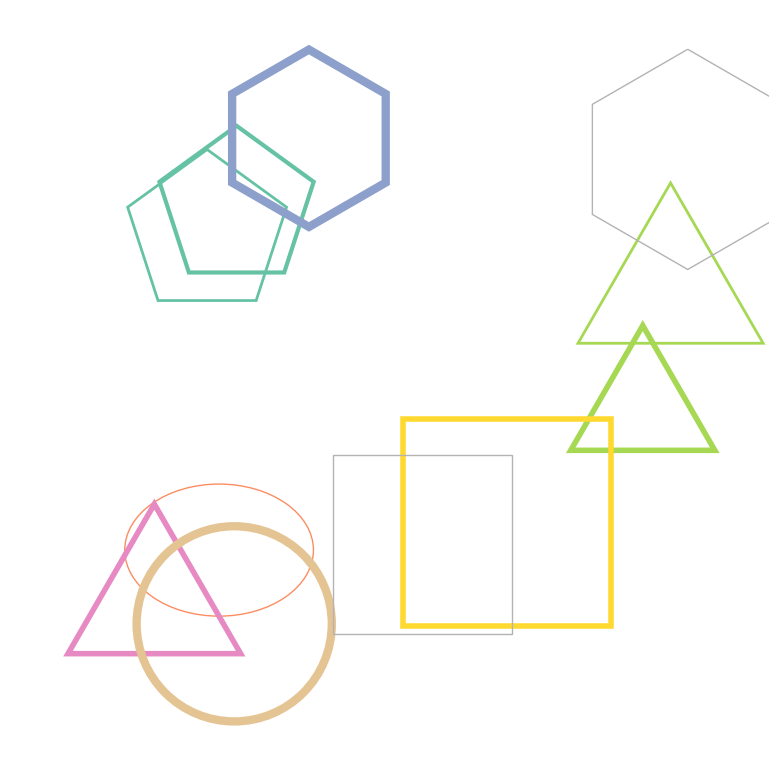[{"shape": "pentagon", "thickness": 1, "radius": 0.54, "center": [0.269, 0.697]}, {"shape": "pentagon", "thickness": 1.5, "radius": 0.53, "center": [0.307, 0.731]}, {"shape": "oval", "thickness": 0.5, "radius": 0.61, "center": [0.285, 0.286]}, {"shape": "hexagon", "thickness": 3, "radius": 0.58, "center": [0.401, 0.82]}, {"shape": "triangle", "thickness": 2, "radius": 0.65, "center": [0.2, 0.216]}, {"shape": "triangle", "thickness": 1, "radius": 0.69, "center": [0.871, 0.624]}, {"shape": "triangle", "thickness": 2, "radius": 0.54, "center": [0.835, 0.469]}, {"shape": "square", "thickness": 2, "radius": 0.67, "center": [0.659, 0.322]}, {"shape": "circle", "thickness": 3, "radius": 0.63, "center": [0.304, 0.19]}, {"shape": "hexagon", "thickness": 0.5, "radius": 0.71, "center": [0.893, 0.793]}, {"shape": "square", "thickness": 0.5, "radius": 0.58, "center": [0.548, 0.293]}]